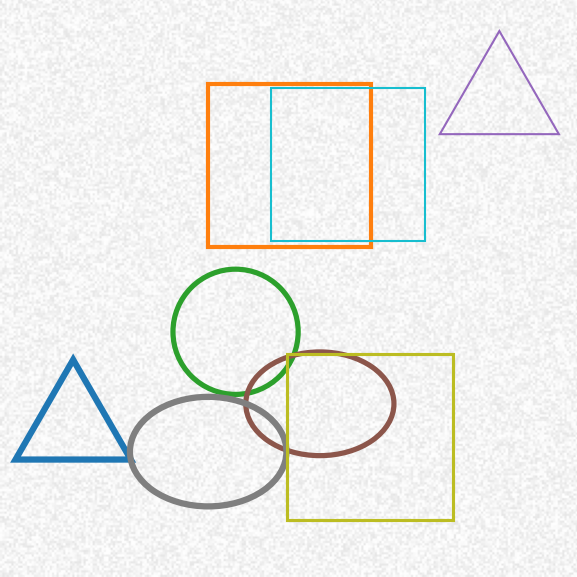[{"shape": "triangle", "thickness": 3, "radius": 0.58, "center": [0.127, 0.261]}, {"shape": "square", "thickness": 2, "radius": 0.71, "center": [0.501, 0.712]}, {"shape": "circle", "thickness": 2.5, "radius": 0.54, "center": [0.408, 0.425]}, {"shape": "triangle", "thickness": 1, "radius": 0.6, "center": [0.865, 0.826]}, {"shape": "oval", "thickness": 2.5, "radius": 0.64, "center": [0.554, 0.3]}, {"shape": "oval", "thickness": 3, "radius": 0.68, "center": [0.36, 0.217]}, {"shape": "square", "thickness": 1.5, "radius": 0.72, "center": [0.641, 0.243]}, {"shape": "square", "thickness": 1, "radius": 0.67, "center": [0.603, 0.714]}]